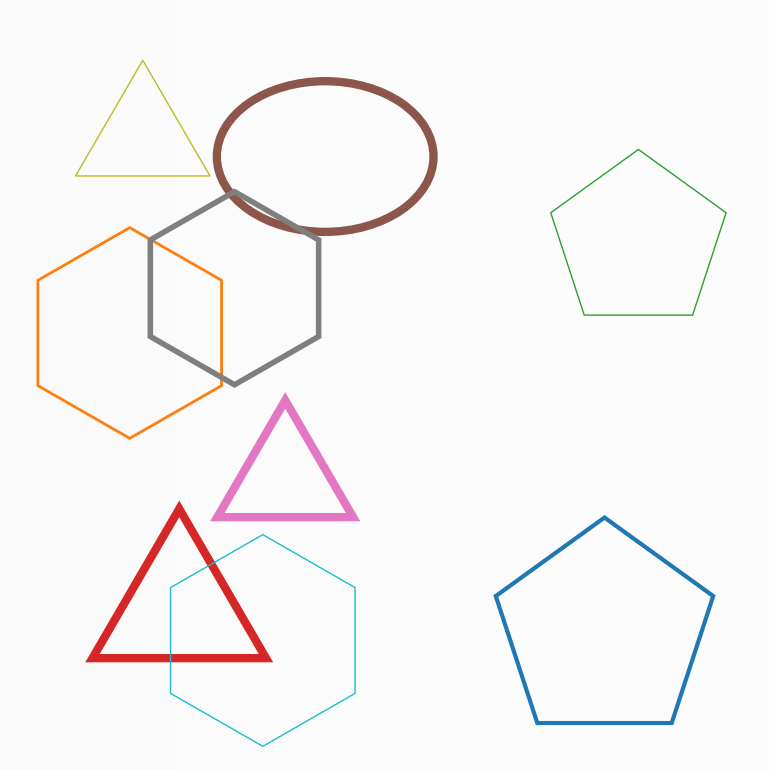[{"shape": "pentagon", "thickness": 1.5, "radius": 0.74, "center": [0.78, 0.18]}, {"shape": "hexagon", "thickness": 1, "radius": 0.68, "center": [0.167, 0.568]}, {"shape": "pentagon", "thickness": 0.5, "radius": 0.59, "center": [0.824, 0.687]}, {"shape": "triangle", "thickness": 3, "radius": 0.65, "center": [0.231, 0.21]}, {"shape": "oval", "thickness": 3, "radius": 0.7, "center": [0.42, 0.797]}, {"shape": "triangle", "thickness": 3, "radius": 0.51, "center": [0.368, 0.379]}, {"shape": "hexagon", "thickness": 2, "radius": 0.63, "center": [0.303, 0.626]}, {"shape": "triangle", "thickness": 0.5, "radius": 0.5, "center": [0.184, 0.822]}, {"shape": "hexagon", "thickness": 0.5, "radius": 0.69, "center": [0.339, 0.168]}]